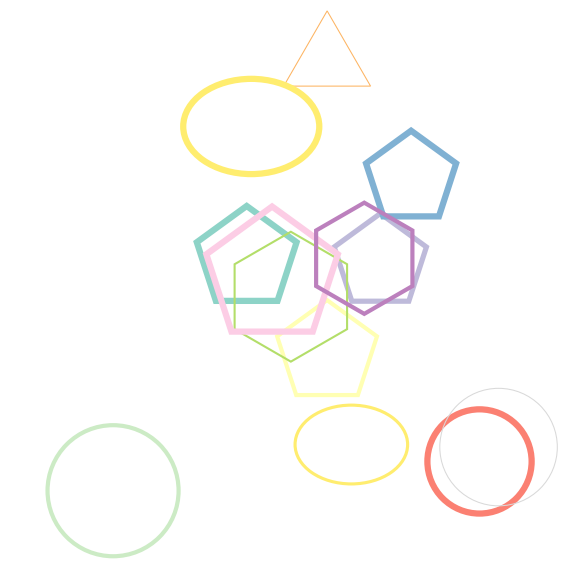[{"shape": "pentagon", "thickness": 3, "radius": 0.45, "center": [0.427, 0.552]}, {"shape": "pentagon", "thickness": 2, "radius": 0.45, "center": [0.566, 0.389]}, {"shape": "pentagon", "thickness": 2.5, "radius": 0.42, "center": [0.659, 0.545]}, {"shape": "circle", "thickness": 3, "radius": 0.45, "center": [0.83, 0.2]}, {"shape": "pentagon", "thickness": 3, "radius": 0.41, "center": [0.712, 0.691]}, {"shape": "triangle", "thickness": 0.5, "radius": 0.43, "center": [0.566, 0.893]}, {"shape": "hexagon", "thickness": 1, "radius": 0.56, "center": [0.504, 0.485]}, {"shape": "pentagon", "thickness": 3, "radius": 0.6, "center": [0.471, 0.522]}, {"shape": "circle", "thickness": 0.5, "radius": 0.51, "center": [0.863, 0.225]}, {"shape": "hexagon", "thickness": 2, "radius": 0.48, "center": [0.631, 0.552]}, {"shape": "circle", "thickness": 2, "radius": 0.57, "center": [0.196, 0.149]}, {"shape": "oval", "thickness": 1.5, "radius": 0.49, "center": [0.608, 0.229]}, {"shape": "oval", "thickness": 3, "radius": 0.59, "center": [0.435, 0.78]}]